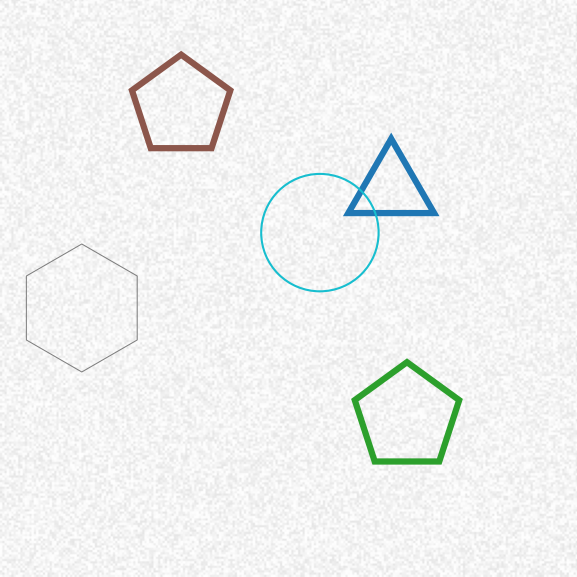[{"shape": "triangle", "thickness": 3, "radius": 0.43, "center": [0.677, 0.673]}, {"shape": "pentagon", "thickness": 3, "radius": 0.48, "center": [0.705, 0.277]}, {"shape": "pentagon", "thickness": 3, "radius": 0.45, "center": [0.314, 0.815]}, {"shape": "hexagon", "thickness": 0.5, "radius": 0.55, "center": [0.142, 0.466]}, {"shape": "circle", "thickness": 1, "radius": 0.51, "center": [0.554, 0.596]}]